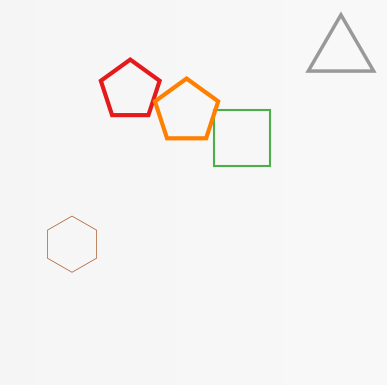[{"shape": "pentagon", "thickness": 3, "radius": 0.4, "center": [0.336, 0.765]}, {"shape": "square", "thickness": 1.5, "radius": 0.36, "center": [0.624, 0.641]}, {"shape": "pentagon", "thickness": 3, "radius": 0.43, "center": [0.481, 0.71]}, {"shape": "hexagon", "thickness": 0.5, "radius": 0.37, "center": [0.186, 0.366]}, {"shape": "triangle", "thickness": 2.5, "radius": 0.49, "center": [0.88, 0.864]}]